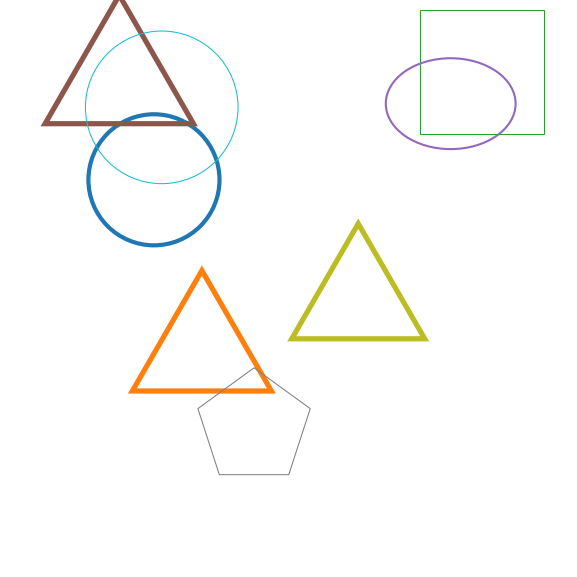[{"shape": "circle", "thickness": 2, "radius": 0.57, "center": [0.267, 0.688]}, {"shape": "triangle", "thickness": 2.5, "radius": 0.7, "center": [0.35, 0.392]}, {"shape": "square", "thickness": 0.5, "radius": 0.54, "center": [0.835, 0.874]}, {"shape": "oval", "thickness": 1, "radius": 0.56, "center": [0.78, 0.82]}, {"shape": "triangle", "thickness": 2.5, "radius": 0.74, "center": [0.207, 0.859]}, {"shape": "pentagon", "thickness": 0.5, "radius": 0.51, "center": [0.44, 0.26]}, {"shape": "triangle", "thickness": 2.5, "radius": 0.66, "center": [0.62, 0.479]}, {"shape": "circle", "thickness": 0.5, "radius": 0.66, "center": [0.28, 0.813]}]